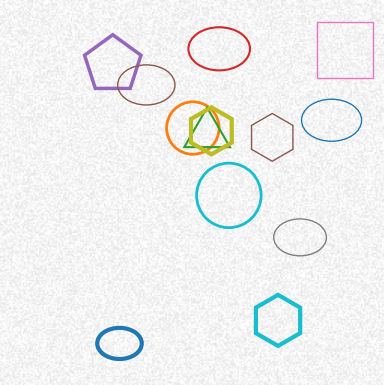[{"shape": "oval", "thickness": 3, "radius": 0.29, "center": [0.31, 0.108]}, {"shape": "oval", "thickness": 1, "radius": 0.39, "center": [0.861, 0.688]}, {"shape": "circle", "thickness": 2, "radius": 0.34, "center": [0.501, 0.667]}, {"shape": "triangle", "thickness": 1.5, "radius": 0.34, "center": [0.538, 0.652]}, {"shape": "oval", "thickness": 1.5, "radius": 0.4, "center": [0.569, 0.873]}, {"shape": "pentagon", "thickness": 2.5, "radius": 0.39, "center": [0.293, 0.833]}, {"shape": "hexagon", "thickness": 1, "radius": 0.31, "center": [0.707, 0.643]}, {"shape": "oval", "thickness": 1, "radius": 0.37, "center": [0.38, 0.779]}, {"shape": "square", "thickness": 1, "radius": 0.36, "center": [0.897, 0.87]}, {"shape": "oval", "thickness": 1, "radius": 0.34, "center": [0.779, 0.383]}, {"shape": "hexagon", "thickness": 3, "radius": 0.31, "center": [0.549, 0.66]}, {"shape": "circle", "thickness": 2, "radius": 0.42, "center": [0.594, 0.492]}, {"shape": "hexagon", "thickness": 3, "radius": 0.33, "center": [0.722, 0.168]}]